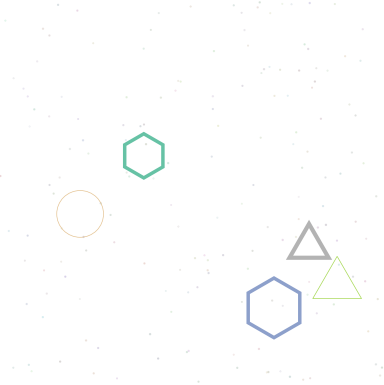[{"shape": "hexagon", "thickness": 2.5, "radius": 0.29, "center": [0.374, 0.595]}, {"shape": "hexagon", "thickness": 2.5, "radius": 0.39, "center": [0.712, 0.2]}, {"shape": "triangle", "thickness": 0.5, "radius": 0.37, "center": [0.876, 0.261]}, {"shape": "circle", "thickness": 0.5, "radius": 0.3, "center": [0.208, 0.444]}, {"shape": "triangle", "thickness": 3, "radius": 0.29, "center": [0.803, 0.36]}]